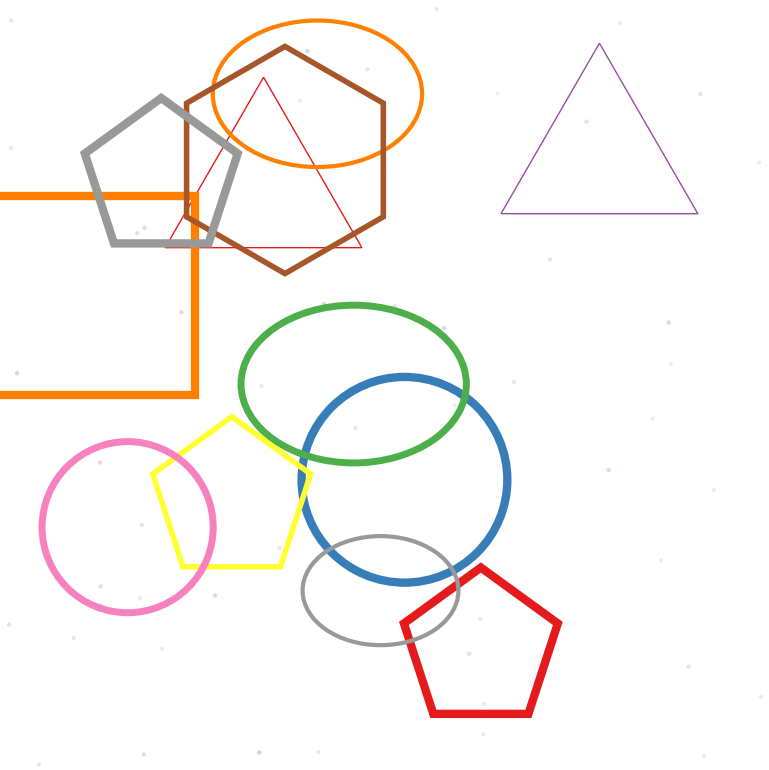[{"shape": "triangle", "thickness": 0.5, "radius": 0.74, "center": [0.342, 0.752]}, {"shape": "pentagon", "thickness": 3, "radius": 0.53, "center": [0.625, 0.158]}, {"shape": "circle", "thickness": 3, "radius": 0.67, "center": [0.525, 0.377]}, {"shape": "oval", "thickness": 2.5, "radius": 0.73, "center": [0.459, 0.501]}, {"shape": "triangle", "thickness": 0.5, "radius": 0.74, "center": [0.778, 0.796]}, {"shape": "oval", "thickness": 1.5, "radius": 0.68, "center": [0.412, 0.878]}, {"shape": "square", "thickness": 3, "radius": 0.64, "center": [0.124, 0.616]}, {"shape": "pentagon", "thickness": 2, "radius": 0.54, "center": [0.301, 0.351]}, {"shape": "hexagon", "thickness": 2, "radius": 0.74, "center": [0.37, 0.792]}, {"shape": "circle", "thickness": 2.5, "radius": 0.56, "center": [0.166, 0.315]}, {"shape": "pentagon", "thickness": 3, "radius": 0.52, "center": [0.209, 0.768]}, {"shape": "oval", "thickness": 1.5, "radius": 0.51, "center": [0.494, 0.233]}]